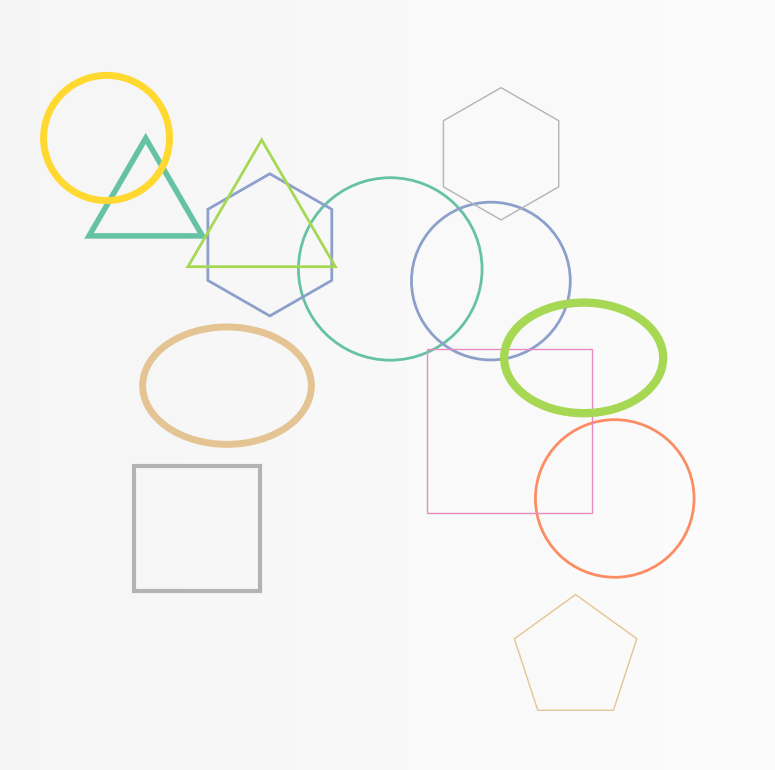[{"shape": "circle", "thickness": 1, "radius": 0.59, "center": [0.504, 0.651]}, {"shape": "triangle", "thickness": 2, "radius": 0.42, "center": [0.188, 0.736]}, {"shape": "circle", "thickness": 1, "radius": 0.51, "center": [0.793, 0.353]}, {"shape": "hexagon", "thickness": 1, "radius": 0.46, "center": [0.348, 0.682]}, {"shape": "circle", "thickness": 1, "radius": 0.51, "center": [0.633, 0.635]}, {"shape": "square", "thickness": 0.5, "radius": 0.53, "center": [0.657, 0.44]}, {"shape": "oval", "thickness": 3, "radius": 0.51, "center": [0.753, 0.535]}, {"shape": "triangle", "thickness": 1, "radius": 0.55, "center": [0.338, 0.709]}, {"shape": "circle", "thickness": 2.5, "radius": 0.41, "center": [0.138, 0.821]}, {"shape": "oval", "thickness": 2.5, "radius": 0.54, "center": [0.293, 0.499]}, {"shape": "pentagon", "thickness": 0.5, "radius": 0.42, "center": [0.743, 0.145]}, {"shape": "square", "thickness": 1.5, "radius": 0.41, "center": [0.254, 0.313]}, {"shape": "hexagon", "thickness": 0.5, "radius": 0.43, "center": [0.647, 0.8]}]